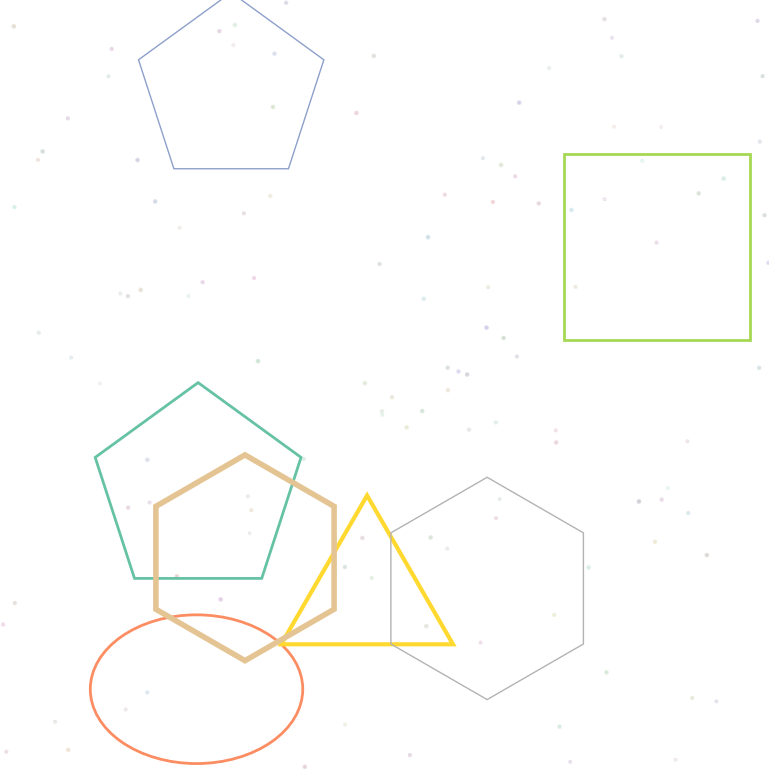[{"shape": "pentagon", "thickness": 1, "radius": 0.7, "center": [0.257, 0.363]}, {"shape": "oval", "thickness": 1, "radius": 0.69, "center": [0.255, 0.105]}, {"shape": "pentagon", "thickness": 0.5, "radius": 0.63, "center": [0.3, 0.883]}, {"shape": "square", "thickness": 1, "radius": 0.6, "center": [0.854, 0.679]}, {"shape": "triangle", "thickness": 1.5, "radius": 0.64, "center": [0.477, 0.228]}, {"shape": "hexagon", "thickness": 2, "radius": 0.67, "center": [0.318, 0.276]}, {"shape": "hexagon", "thickness": 0.5, "radius": 0.72, "center": [0.633, 0.236]}]